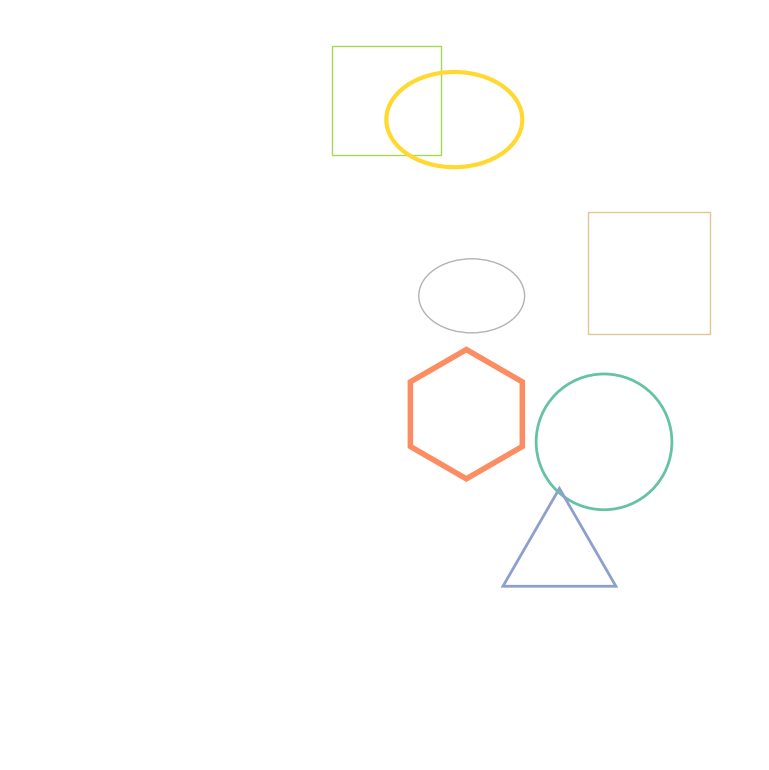[{"shape": "circle", "thickness": 1, "radius": 0.44, "center": [0.784, 0.426]}, {"shape": "hexagon", "thickness": 2, "radius": 0.42, "center": [0.606, 0.462]}, {"shape": "triangle", "thickness": 1, "radius": 0.42, "center": [0.727, 0.281]}, {"shape": "square", "thickness": 0.5, "radius": 0.35, "center": [0.502, 0.87]}, {"shape": "oval", "thickness": 1.5, "radius": 0.44, "center": [0.59, 0.845]}, {"shape": "square", "thickness": 0.5, "radius": 0.39, "center": [0.843, 0.646]}, {"shape": "oval", "thickness": 0.5, "radius": 0.34, "center": [0.613, 0.616]}]